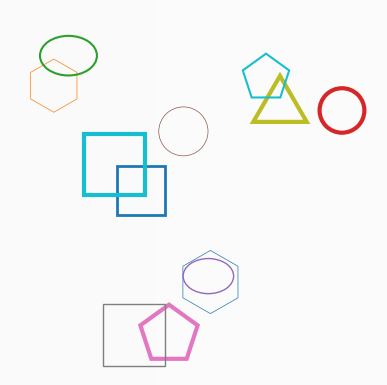[{"shape": "square", "thickness": 2, "radius": 0.31, "center": [0.364, 0.505]}, {"shape": "hexagon", "thickness": 0.5, "radius": 0.41, "center": [0.543, 0.267]}, {"shape": "hexagon", "thickness": 0.5, "radius": 0.35, "center": [0.139, 0.777]}, {"shape": "oval", "thickness": 1.5, "radius": 0.37, "center": [0.177, 0.855]}, {"shape": "circle", "thickness": 3, "radius": 0.29, "center": [0.883, 0.713]}, {"shape": "oval", "thickness": 1, "radius": 0.33, "center": [0.538, 0.283]}, {"shape": "circle", "thickness": 0.5, "radius": 0.32, "center": [0.473, 0.659]}, {"shape": "pentagon", "thickness": 3, "radius": 0.39, "center": [0.436, 0.131]}, {"shape": "square", "thickness": 1, "radius": 0.4, "center": [0.345, 0.13]}, {"shape": "triangle", "thickness": 3, "radius": 0.4, "center": [0.723, 0.723]}, {"shape": "pentagon", "thickness": 1.5, "radius": 0.31, "center": [0.686, 0.798]}, {"shape": "square", "thickness": 3, "radius": 0.4, "center": [0.295, 0.572]}]